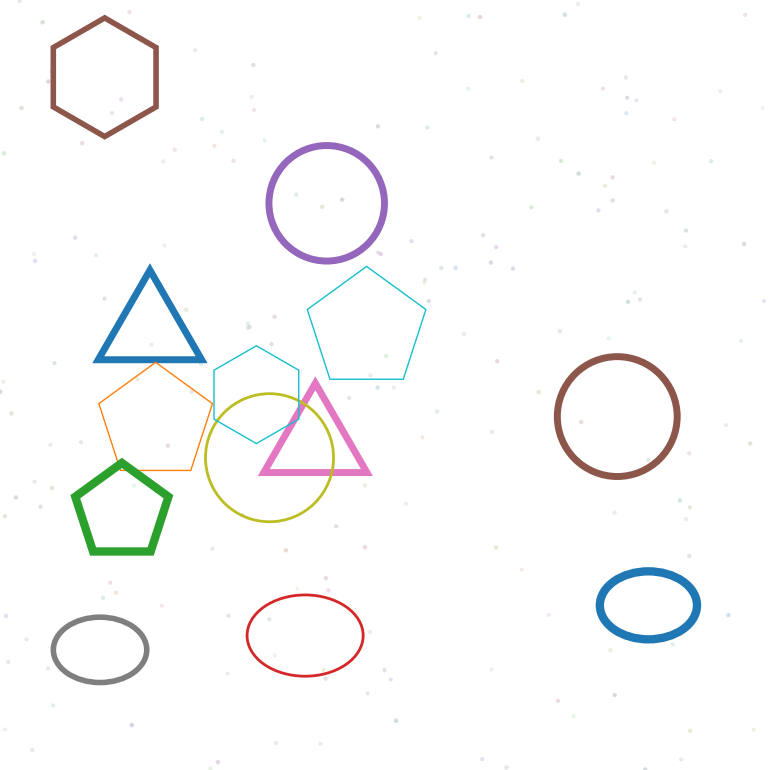[{"shape": "oval", "thickness": 3, "radius": 0.32, "center": [0.842, 0.214]}, {"shape": "triangle", "thickness": 2.5, "radius": 0.39, "center": [0.195, 0.572]}, {"shape": "pentagon", "thickness": 0.5, "radius": 0.39, "center": [0.202, 0.452]}, {"shape": "pentagon", "thickness": 3, "radius": 0.32, "center": [0.158, 0.335]}, {"shape": "oval", "thickness": 1, "radius": 0.38, "center": [0.396, 0.175]}, {"shape": "circle", "thickness": 2.5, "radius": 0.38, "center": [0.424, 0.736]}, {"shape": "circle", "thickness": 2.5, "radius": 0.39, "center": [0.802, 0.459]}, {"shape": "hexagon", "thickness": 2, "radius": 0.39, "center": [0.136, 0.9]}, {"shape": "triangle", "thickness": 2.5, "radius": 0.39, "center": [0.41, 0.425]}, {"shape": "oval", "thickness": 2, "radius": 0.3, "center": [0.13, 0.156]}, {"shape": "circle", "thickness": 1, "radius": 0.42, "center": [0.35, 0.406]}, {"shape": "hexagon", "thickness": 0.5, "radius": 0.32, "center": [0.333, 0.487]}, {"shape": "pentagon", "thickness": 0.5, "radius": 0.4, "center": [0.476, 0.573]}]